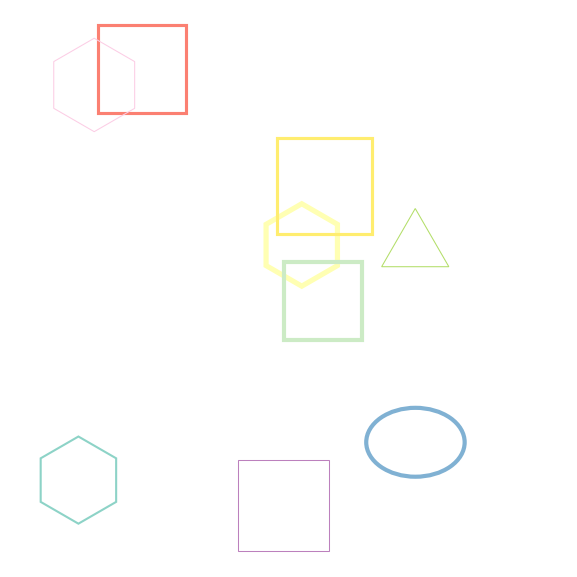[{"shape": "hexagon", "thickness": 1, "radius": 0.38, "center": [0.136, 0.168]}, {"shape": "hexagon", "thickness": 2.5, "radius": 0.36, "center": [0.523, 0.575]}, {"shape": "square", "thickness": 1.5, "radius": 0.38, "center": [0.247, 0.879]}, {"shape": "oval", "thickness": 2, "radius": 0.43, "center": [0.719, 0.233]}, {"shape": "triangle", "thickness": 0.5, "radius": 0.34, "center": [0.719, 0.571]}, {"shape": "hexagon", "thickness": 0.5, "radius": 0.4, "center": [0.163, 0.852]}, {"shape": "square", "thickness": 0.5, "radius": 0.4, "center": [0.491, 0.124]}, {"shape": "square", "thickness": 2, "radius": 0.34, "center": [0.56, 0.478]}, {"shape": "square", "thickness": 1.5, "radius": 0.41, "center": [0.562, 0.677]}]